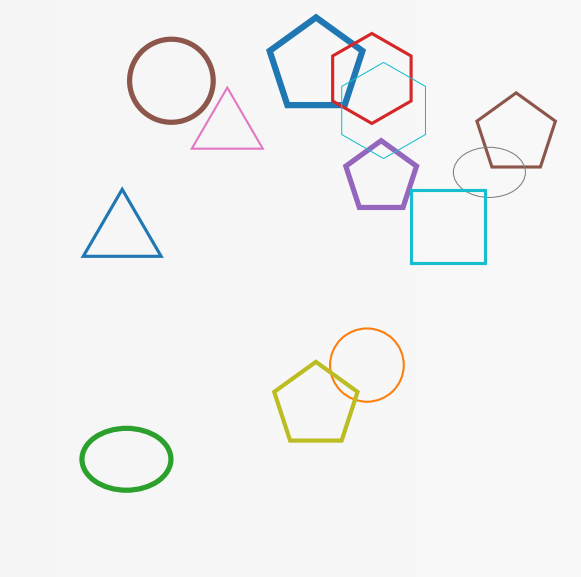[{"shape": "pentagon", "thickness": 3, "radius": 0.42, "center": [0.544, 0.885]}, {"shape": "triangle", "thickness": 1.5, "radius": 0.39, "center": [0.21, 0.594]}, {"shape": "circle", "thickness": 1, "radius": 0.32, "center": [0.631, 0.367]}, {"shape": "oval", "thickness": 2.5, "radius": 0.38, "center": [0.218, 0.204]}, {"shape": "hexagon", "thickness": 1.5, "radius": 0.39, "center": [0.64, 0.863]}, {"shape": "pentagon", "thickness": 2.5, "radius": 0.32, "center": [0.656, 0.692]}, {"shape": "circle", "thickness": 2.5, "radius": 0.36, "center": [0.295, 0.859]}, {"shape": "pentagon", "thickness": 1.5, "radius": 0.35, "center": [0.888, 0.767]}, {"shape": "triangle", "thickness": 1, "radius": 0.35, "center": [0.391, 0.777]}, {"shape": "oval", "thickness": 0.5, "radius": 0.31, "center": [0.842, 0.701]}, {"shape": "pentagon", "thickness": 2, "radius": 0.38, "center": [0.543, 0.297]}, {"shape": "square", "thickness": 1.5, "radius": 0.32, "center": [0.771, 0.607]}, {"shape": "hexagon", "thickness": 0.5, "radius": 0.42, "center": [0.66, 0.808]}]